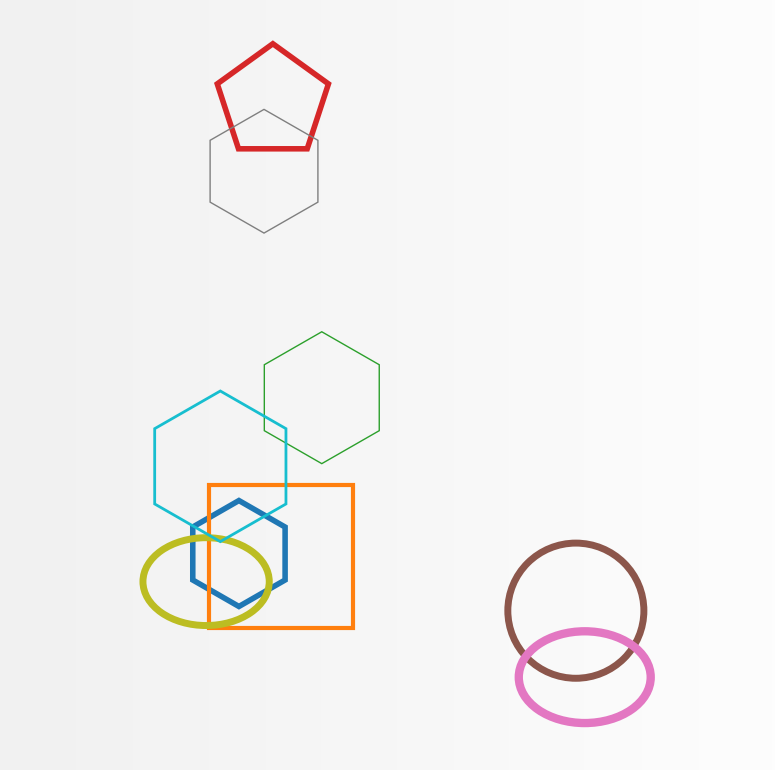[{"shape": "hexagon", "thickness": 2, "radius": 0.34, "center": [0.308, 0.281]}, {"shape": "square", "thickness": 1.5, "radius": 0.46, "center": [0.362, 0.278]}, {"shape": "hexagon", "thickness": 0.5, "radius": 0.43, "center": [0.415, 0.483]}, {"shape": "pentagon", "thickness": 2, "radius": 0.38, "center": [0.352, 0.868]}, {"shape": "circle", "thickness": 2.5, "radius": 0.44, "center": [0.743, 0.207]}, {"shape": "oval", "thickness": 3, "radius": 0.43, "center": [0.755, 0.121]}, {"shape": "hexagon", "thickness": 0.5, "radius": 0.4, "center": [0.341, 0.778]}, {"shape": "oval", "thickness": 2.5, "radius": 0.41, "center": [0.266, 0.245]}, {"shape": "hexagon", "thickness": 1, "radius": 0.49, "center": [0.284, 0.394]}]